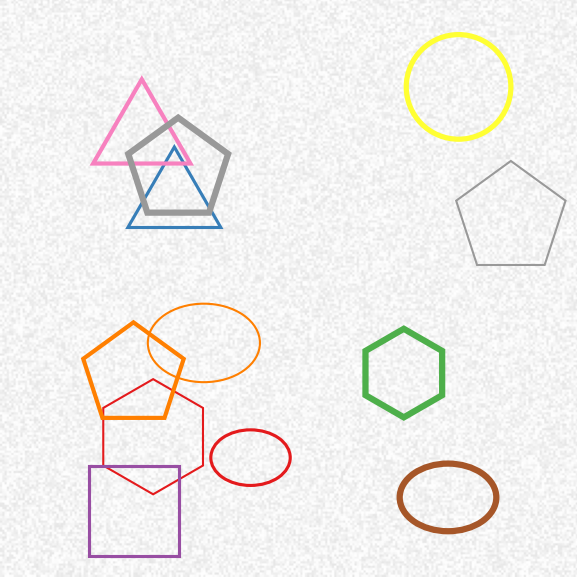[{"shape": "hexagon", "thickness": 1, "radius": 0.5, "center": [0.265, 0.243]}, {"shape": "oval", "thickness": 1.5, "radius": 0.34, "center": [0.434, 0.207]}, {"shape": "triangle", "thickness": 1.5, "radius": 0.46, "center": [0.302, 0.652]}, {"shape": "hexagon", "thickness": 3, "radius": 0.38, "center": [0.699, 0.353]}, {"shape": "square", "thickness": 1.5, "radius": 0.39, "center": [0.232, 0.115]}, {"shape": "pentagon", "thickness": 2, "radius": 0.46, "center": [0.231, 0.35]}, {"shape": "oval", "thickness": 1, "radius": 0.49, "center": [0.353, 0.405]}, {"shape": "circle", "thickness": 2.5, "radius": 0.45, "center": [0.794, 0.849]}, {"shape": "oval", "thickness": 3, "radius": 0.42, "center": [0.776, 0.138]}, {"shape": "triangle", "thickness": 2, "radius": 0.49, "center": [0.246, 0.765]}, {"shape": "pentagon", "thickness": 3, "radius": 0.45, "center": [0.309, 0.704]}, {"shape": "pentagon", "thickness": 1, "radius": 0.5, "center": [0.885, 0.621]}]